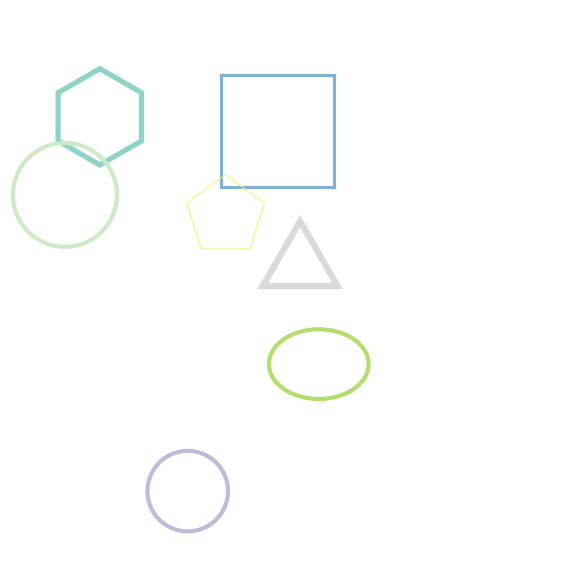[{"shape": "hexagon", "thickness": 2.5, "radius": 0.42, "center": [0.173, 0.797]}, {"shape": "circle", "thickness": 2, "radius": 0.35, "center": [0.325, 0.149]}, {"shape": "square", "thickness": 1.5, "radius": 0.49, "center": [0.481, 0.772]}, {"shape": "oval", "thickness": 2, "radius": 0.43, "center": [0.552, 0.369]}, {"shape": "triangle", "thickness": 3, "radius": 0.37, "center": [0.52, 0.541]}, {"shape": "circle", "thickness": 2, "radius": 0.45, "center": [0.112, 0.662]}, {"shape": "pentagon", "thickness": 0.5, "radius": 0.35, "center": [0.391, 0.625]}]